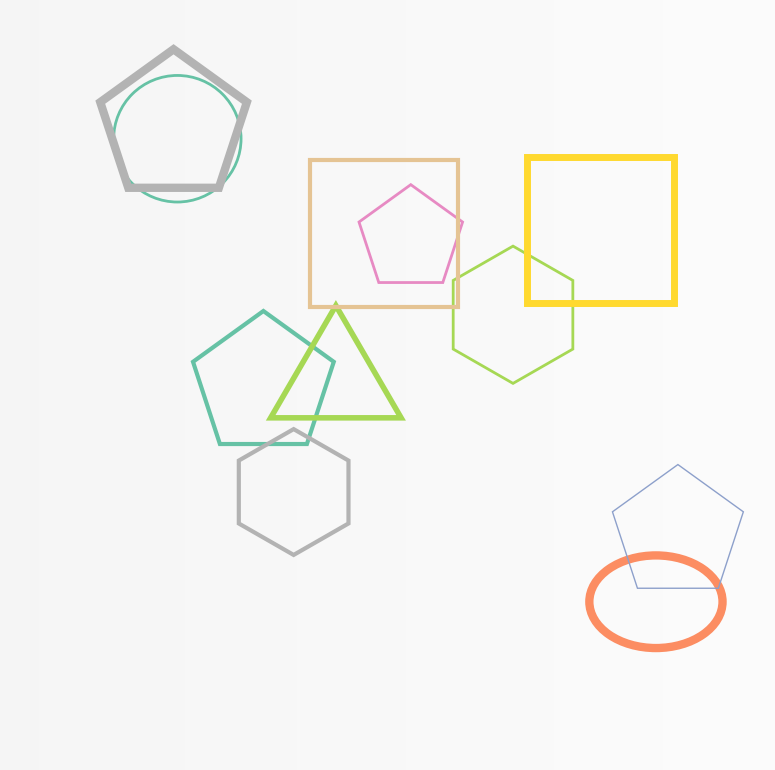[{"shape": "pentagon", "thickness": 1.5, "radius": 0.48, "center": [0.34, 0.501]}, {"shape": "circle", "thickness": 1, "radius": 0.41, "center": [0.229, 0.82]}, {"shape": "oval", "thickness": 3, "radius": 0.43, "center": [0.846, 0.219]}, {"shape": "pentagon", "thickness": 0.5, "radius": 0.44, "center": [0.875, 0.308]}, {"shape": "pentagon", "thickness": 1, "radius": 0.35, "center": [0.53, 0.69]}, {"shape": "hexagon", "thickness": 1, "radius": 0.45, "center": [0.662, 0.591]}, {"shape": "triangle", "thickness": 2, "radius": 0.49, "center": [0.433, 0.506]}, {"shape": "square", "thickness": 2.5, "radius": 0.47, "center": [0.775, 0.702]}, {"shape": "square", "thickness": 1.5, "radius": 0.48, "center": [0.495, 0.696]}, {"shape": "pentagon", "thickness": 3, "radius": 0.5, "center": [0.224, 0.837]}, {"shape": "hexagon", "thickness": 1.5, "radius": 0.41, "center": [0.379, 0.361]}]